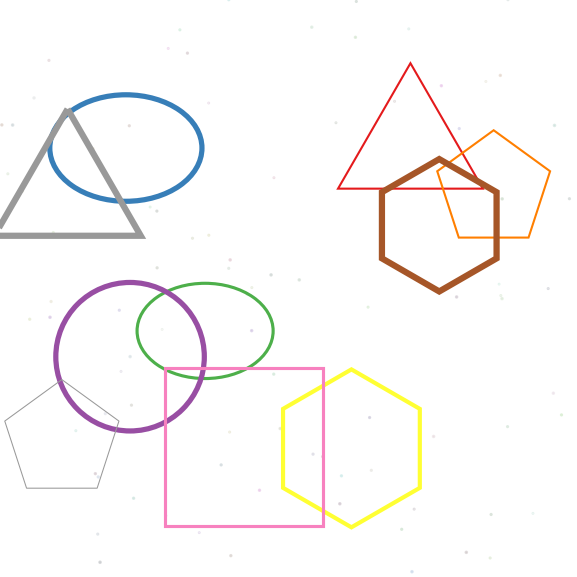[{"shape": "triangle", "thickness": 1, "radius": 0.72, "center": [0.711, 0.745]}, {"shape": "oval", "thickness": 2.5, "radius": 0.66, "center": [0.218, 0.743]}, {"shape": "oval", "thickness": 1.5, "radius": 0.59, "center": [0.355, 0.426]}, {"shape": "circle", "thickness": 2.5, "radius": 0.64, "center": [0.225, 0.381]}, {"shape": "pentagon", "thickness": 1, "radius": 0.51, "center": [0.855, 0.671]}, {"shape": "hexagon", "thickness": 2, "radius": 0.68, "center": [0.609, 0.223]}, {"shape": "hexagon", "thickness": 3, "radius": 0.57, "center": [0.761, 0.609]}, {"shape": "square", "thickness": 1.5, "radius": 0.68, "center": [0.423, 0.225]}, {"shape": "pentagon", "thickness": 0.5, "radius": 0.52, "center": [0.107, 0.238]}, {"shape": "triangle", "thickness": 3, "radius": 0.73, "center": [0.117, 0.664]}]